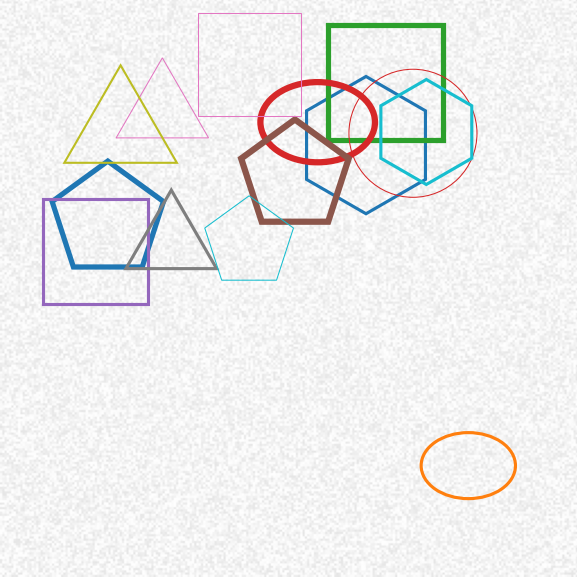[{"shape": "hexagon", "thickness": 1.5, "radius": 0.59, "center": [0.634, 0.748]}, {"shape": "pentagon", "thickness": 2.5, "radius": 0.51, "center": [0.187, 0.619]}, {"shape": "oval", "thickness": 1.5, "radius": 0.41, "center": [0.811, 0.193]}, {"shape": "square", "thickness": 2.5, "radius": 0.5, "center": [0.668, 0.856]}, {"shape": "oval", "thickness": 3, "radius": 0.5, "center": [0.55, 0.788]}, {"shape": "circle", "thickness": 0.5, "radius": 0.55, "center": [0.715, 0.768]}, {"shape": "square", "thickness": 1.5, "radius": 0.45, "center": [0.165, 0.564]}, {"shape": "pentagon", "thickness": 3, "radius": 0.49, "center": [0.511, 0.694]}, {"shape": "square", "thickness": 0.5, "radius": 0.45, "center": [0.432, 0.887]}, {"shape": "triangle", "thickness": 0.5, "radius": 0.46, "center": [0.281, 0.807]}, {"shape": "triangle", "thickness": 1.5, "radius": 0.45, "center": [0.297, 0.579]}, {"shape": "triangle", "thickness": 1, "radius": 0.56, "center": [0.209, 0.774]}, {"shape": "hexagon", "thickness": 1.5, "radius": 0.45, "center": [0.738, 0.771]}, {"shape": "pentagon", "thickness": 0.5, "radius": 0.4, "center": [0.431, 0.579]}]